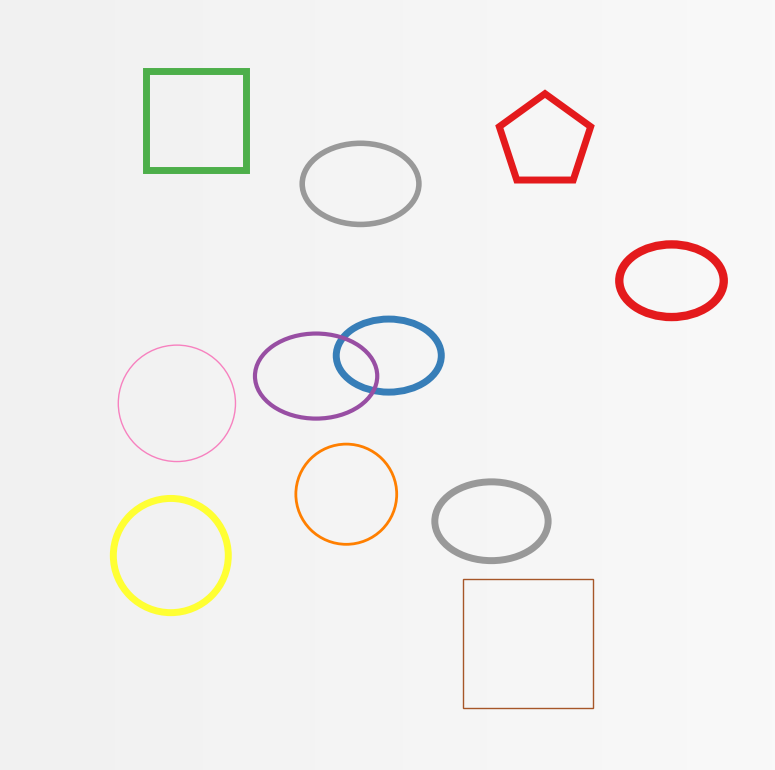[{"shape": "pentagon", "thickness": 2.5, "radius": 0.31, "center": [0.703, 0.816]}, {"shape": "oval", "thickness": 3, "radius": 0.34, "center": [0.866, 0.635]}, {"shape": "oval", "thickness": 2.5, "radius": 0.34, "center": [0.502, 0.538]}, {"shape": "square", "thickness": 2.5, "radius": 0.32, "center": [0.253, 0.843]}, {"shape": "oval", "thickness": 1.5, "radius": 0.39, "center": [0.408, 0.512]}, {"shape": "circle", "thickness": 1, "radius": 0.33, "center": [0.447, 0.358]}, {"shape": "circle", "thickness": 2.5, "radius": 0.37, "center": [0.22, 0.279]}, {"shape": "square", "thickness": 0.5, "radius": 0.42, "center": [0.682, 0.164]}, {"shape": "circle", "thickness": 0.5, "radius": 0.38, "center": [0.228, 0.476]}, {"shape": "oval", "thickness": 2, "radius": 0.38, "center": [0.465, 0.761]}, {"shape": "oval", "thickness": 2.5, "radius": 0.37, "center": [0.634, 0.323]}]